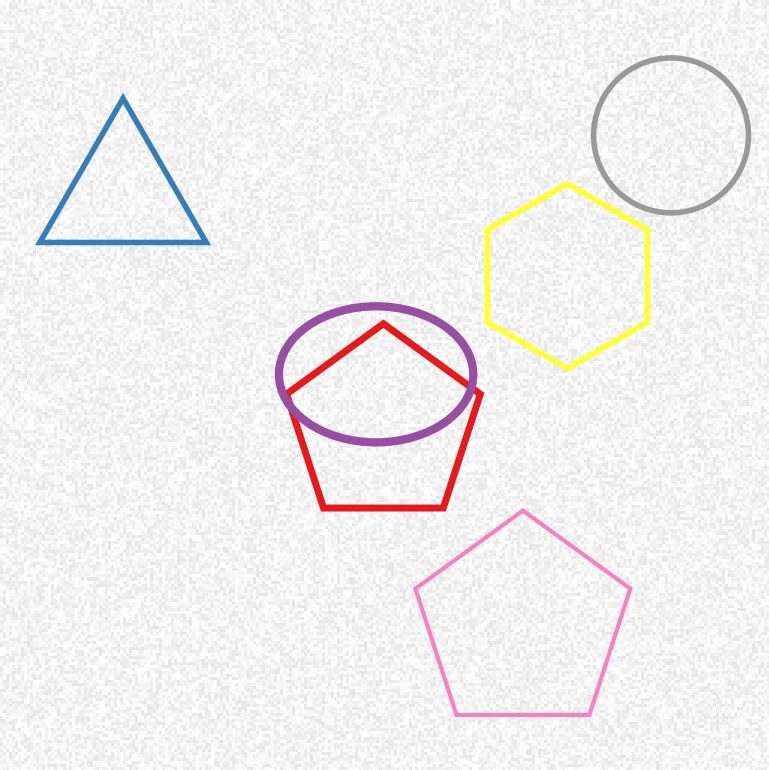[{"shape": "pentagon", "thickness": 2.5, "radius": 0.66, "center": [0.498, 0.447]}, {"shape": "triangle", "thickness": 2, "radius": 0.62, "center": [0.16, 0.747]}, {"shape": "oval", "thickness": 3, "radius": 0.63, "center": [0.488, 0.514]}, {"shape": "hexagon", "thickness": 2, "radius": 0.6, "center": [0.737, 0.641]}, {"shape": "pentagon", "thickness": 1.5, "radius": 0.73, "center": [0.679, 0.19]}, {"shape": "circle", "thickness": 2, "radius": 0.5, "center": [0.871, 0.824]}]